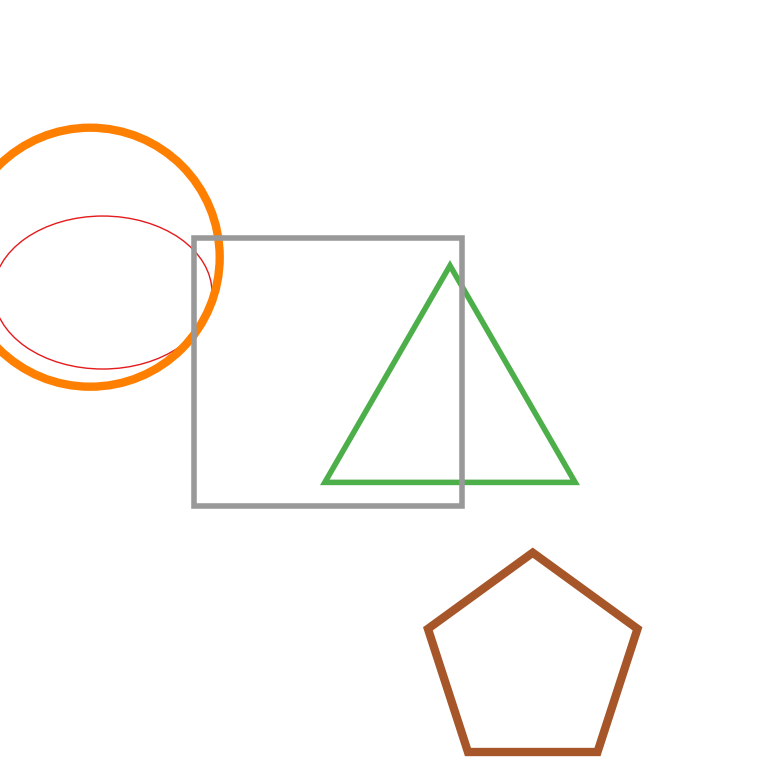[{"shape": "oval", "thickness": 0.5, "radius": 0.71, "center": [0.133, 0.62]}, {"shape": "triangle", "thickness": 2, "radius": 0.94, "center": [0.584, 0.467]}, {"shape": "circle", "thickness": 3, "radius": 0.84, "center": [0.117, 0.666]}, {"shape": "pentagon", "thickness": 3, "radius": 0.72, "center": [0.692, 0.139]}, {"shape": "square", "thickness": 2, "radius": 0.87, "center": [0.425, 0.517]}]